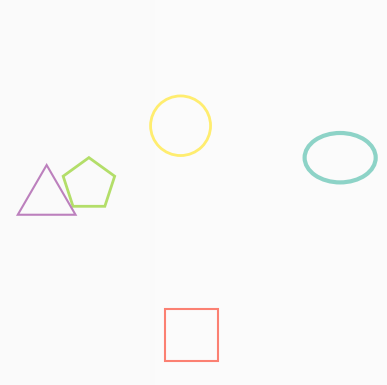[{"shape": "oval", "thickness": 3, "radius": 0.46, "center": [0.878, 0.59]}, {"shape": "square", "thickness": 1.5, "radius": 0.34, "center": [0.494, 0.129]}, {"shape": "pentagon", "thickness": 2, "radius": 0.35, "center": [0.229, 0.521]}, {"shape": "triangle", "thickness": 1.5, "radius": 0.43, "center": [0.12, 0.485]}, {"shape": "circle", "thickness": 2, "radius": 0.39, "center": [0.466, 0.673]}]